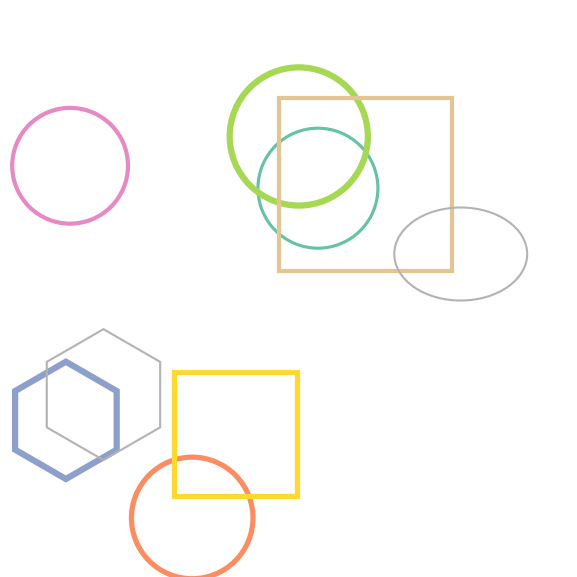[{"shape": "circle", "thickness": 1.5, "radius": 0.52, "center": [0.551, 0.673]}, {"shape": "circle", "thickness": 2.5, "radius": 0.53, "center": [0.333, 0.102]}, {"shape": "hexagon", "thickness": 3, "radius": 0.51, "center": [0.114, 0.271]}, {"shape": "circle", "thickness": 2, "radius": 0.5, "center": [0.121, 0.712]}, {"shape": "circle", "thickness": 3, "radius": 0.6, "center": [0.517, 0.763]}, {"shape": "square", "thickness": 2.5, "radius": 0.53, "center": [0.408, 0.248]}, {"shape": "square", "thickness": 2, "radius": 0.75, "center": [0.633, 0.679]}, {"shape": "oval", "thickness": 1, "radius": 0.58, "center": [0.798, 0.559]}, {"shape": "hexagon", "thickness": 1, "radius": 0.57, "center": [0.179, 0.316]}]